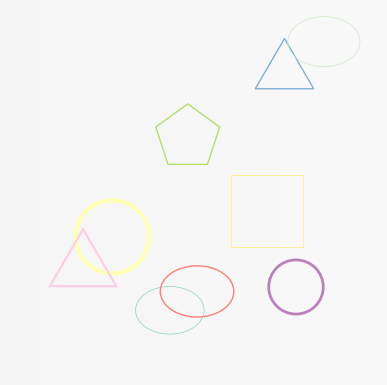[{"shape": "oval", "thickness": 0.5, "radius": 0.44, "center": [0.438, 0.194]}, {"shape": "circle", "thickness": 3, "radius": 0.48, "center": [0.29, 0.385]}, {"shape": "oval", "thickness": 1, "radius": 0.47, "center": [0.509, 0.243]}, {"shape": "triangle", "thickness": 1, "radius": 0.44, "center": [0.734, 0.813]}, {"shape": "pentagon", "thickness": 1, "radius": 0.43, "center": [0.485, 0.643]}, {"shape": "triangle", "thickness": 1.5, "radius": 0.49, "center": [0.214, 0.306]}, {"shape": "circle", "thickness": 2, "radius": 0.35, "center": [0.764, 0.255]}, {"shape": "oval", "thickness": 0.5, "radius": 0.47, "center": [0.836, 0.892]}, {"shape": "square", "thickness": 0.5, "radius": 0.46, "center": [0.69, 0.452]}]